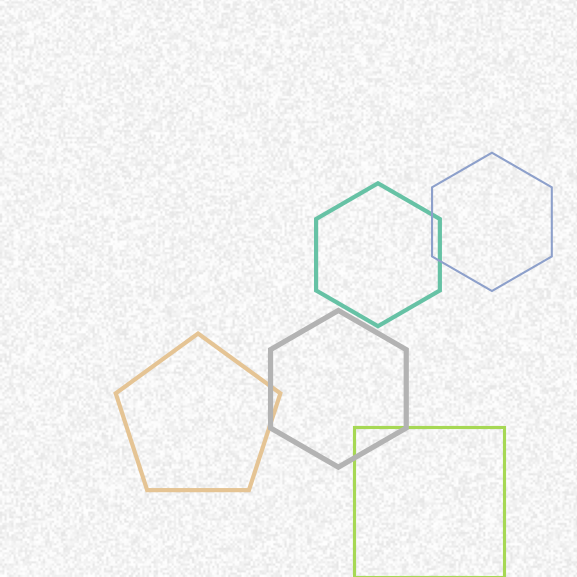[{"shape": "hexagon", "thickness": 2, "radius": 0.62, "center": [0.655, 0.558]}, {"shape": "hexagon", "thickness": 1, "radius": 0.6, "center": [0.852, 0.615]}, {"shape": "square", "thickness": 1.5, "radius": 0.65, "center": [0.742, 0.129]}, {"shape": "pentagon", "thickness": 2, "radius": 0.75, "center": [0.343, 0.272]}, {"shape": "hexagon", "thickness": 2.5, "radius": 0.68, "center": [0.586, 0.326]}]